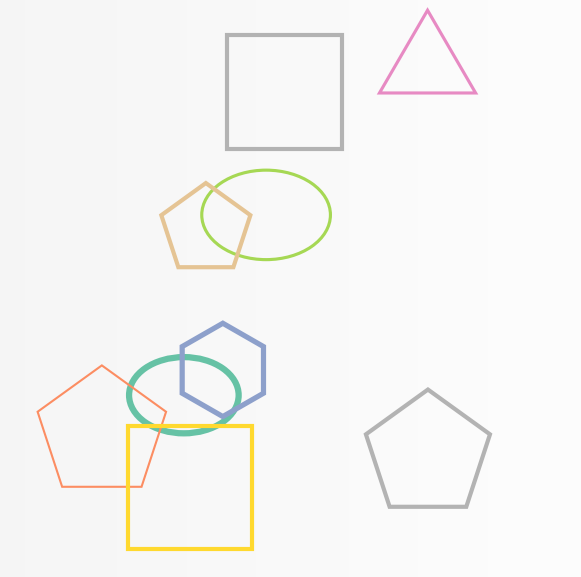[{"shape": "oval", "thickness": 3, "radius": 0.47, "center": [0.316, 0.315]}, {"shape": "pentagon", "thickness": 1, "radius": 0.58, "center": [0.175, 0.25]}, {"shape": "hexagon", "thickness": 2.5, "radius": 0.4, "center": [0.383, 0.359]}, {"shape": "triangle", "thickness": 1.5, "radius": 0.48, "center": [0.736, 0.886]}, {"shape": "oval", "thickness": 1.5, "radius": 0.55, "center": [0.458, 0.627]}, {"shape": "square", "thickness": 2, "radius": 0.53, "center": [0.327, 0.154]}, {"shape": "pentagon", "thickness": 2, "radius": 0.4, "center": [0.354, 0.602]}, {"shape": "square", "thickness": 2, "radius": 0.49, "center": [0.49, 0.839]}, {"shape": "pentagon", "thickness": 2, "radius": 0.56, "center": [0.736, 0.212]}]